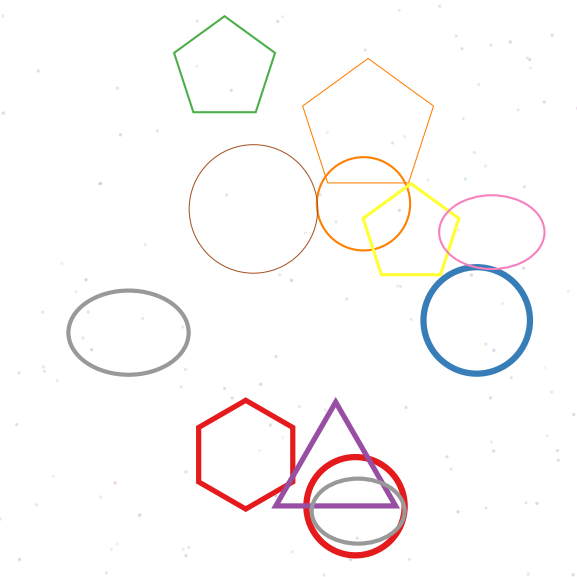[{"shape": "hexagon", "thickness": 2.5, "radius": 0.47, "center": [0.425, 0.212]}, {"shape": "circle", "thickness": 3, "radius": 0.43, "center": [0.616, 0.123]}, {"shape": "circle", "thickness": 3, "radius": 0.46, "center": [0.826, 0.444]}, {"shape": "pentagon", "thickness": 1, "radius": 0.46, "center": [0.389, 0.879]}, {"shape": "triangle", "thickness": 2.5, "radius": 0.6, "center": [0.581, 0.183]}, {"shape": "circle", "thickness": 1, "radius": 0.4, "center": [0.629, 0.646]}, {"shape": "pentagon", "thickness": 0.5, "radius": 0.6, "center": [0.637, 0.779]}, {"shape": "pentagon", "thickness": 1.5, "radius": 0.44, "center": [0.712, 0.594]}, {"shape": "circle", "thickness": 0.5, "radius": 0.56, "center": [0.439, 0.637]}, {"shape": "oval", "thickness": 1, "radius": 0.46, "center": [0.852, 0.597]}, {"shape": "oval", "thickness": 2, "radius": 0.52, "center": [0.223, 0.423]}, {"shape": "oval", "thickness": 2, "radius": 0.4, "center": [0.62, 0.114]}]